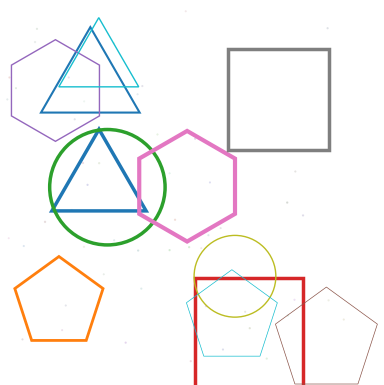[{"shape": "triangle", "thickness": 2.5, "radius": 0.71, "center": [0.257, 0.523]}, {"shape": "triangle", "thickness": 1.5, "radius": 0.74, "center": [0.235, 0.782]}, {"shape": "pentagon", "thickness": 2, "radius": 0.6, "center": [0.153, 0.213]}, {"shape": "circle", "thickness": 2.5, "radius": 0.75, "center": [0.279, 0.514]}, {"shape": "square", "thickness": 2.5, "radius": 0.7, "center": [0.647, 0.137]}, {"shape": "hexagon", "thickness": 1, "radius": 0.66, "center": [0.144, 0.765]}, {"shape": "pentagon", "thickness": 0.5, "radius": 0.7, "center": [0.848, 0.115]}, {"shape": "hexagon", "thickness": 3, "radius": 0.72, "center": [0.486, 0.516]}, {"shape": "square", "thickness": 2.5, "radius": 0.66, "center": [0.722, 0.74]}, {"shape": "circle", "thickness": 1, "radius": 0.53, "center": [0.61, 0.282]}, {"shape": "pentagon", "thickness": 0.5, "radius": 0.62, "center": [0.602, 0.175]}, {"shape": "triangle", "thickness": 1, "radius": 0.6, "center": [0.257, 0.834]}]